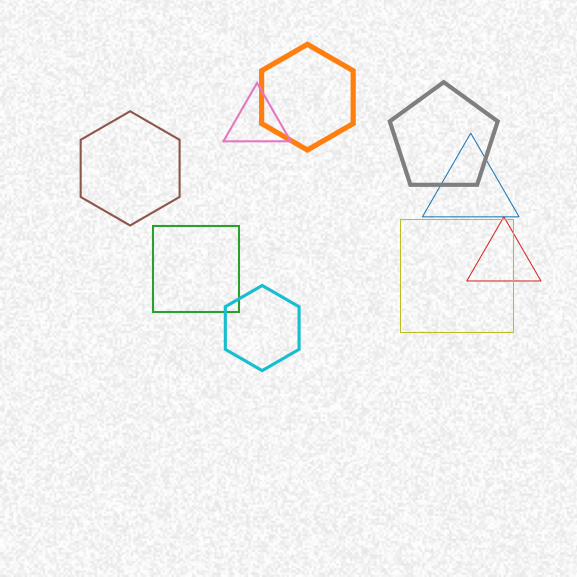[{"shape": "triangle", "thickness": 0.5, "radius": 0.48, "center": [0.815, 0.672]}, {"shape": "hexagon", "thickness": 2.5, "radius": 0.46, "center": [0.532, 0.831]}, {"shape": "square", "thickness": 1, "radius": 0.37, "center": [0.34, 0.534]}, {"shape": "triangle", "thickness": 0.5, "radius": 0.37, "center": [0.872, 0.55]}, {"shape": "hexagon", "thickness": 1, "radius": 0.49, "center": [0.225, 0.708]}, {"shape": "triangle", "thickness": 1, "radius": 0.34, "center": [0.445, 0.788]}, {"shape": "pentagon", "thickness": 2, "radius": 0.49, "center": [0.768, 0.759]}, {"shape": "square", "thickness": 0.5, "radius": 0.49, "center": [0.79, 0.522]}, {"shape": "hexagon", "thickness": 1.5, "radius": 0.37, "center": [0.454, 0.431]}]